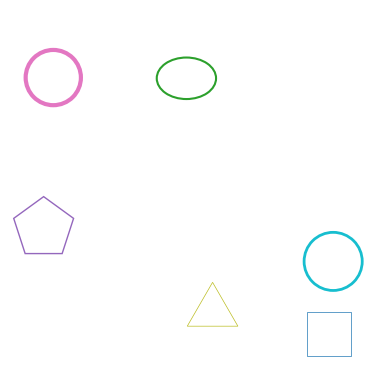[{"shape": "square", "thickness": 0.5, "radius": 0.29, "center": [0.854, 0.132]}, {"shape": "oval", "thickness": 1.5, "radius": 0.39, "center": [0.484, 0.797]}, {"shape": "pentagon", "thickness": 1, "radius": 0.41, "center": [0.113, 0.407]}, {"shape": "circle", "thickness": 3, "radius": 0.36, "center": [0.138, 0.799]}, {"shape": "triangle", "thickness": 0.5, "radius": 0.38, "center": [0.552, 0.191]}, {"shape": "circle", "thickness": 2, "radius": 0.38, "center": [0.865, 0.321]}]